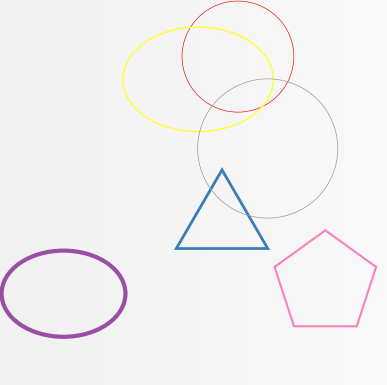[{"shape": "circle", "thickness": 0.5, "radius": 0.72, "center": [0.614, 0.853]}, {"shape": "triangle", "thickness": 2, "radius": 0.68, "center": [0.573, 0.423]}, {"shape": "oval", "thickness": 3, "radius": 0.8, "center": [0.164, 0.237]}, {"shape": "oval", "thickness": 1, "radius": 0.97, "center": [0.511, 0.794]}, {"shape": "pentagon", "thickness": 1.5, "radius": 0.69, "center": [0.84, 0.264]}, {"shape": "circle", "thickness": 0.5, "radius": 0.9, "center": [0.691, 0.614]}]